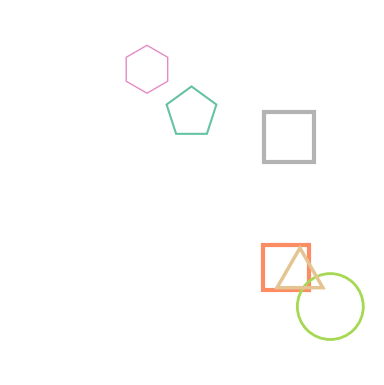[{"shape": "pentagon", "thickness": 1.5, "radius": 0.34, "center": [0.497, 0.707]}, {"shape": "square", "thickness": 3, "radius": 0.3, "center": [0.743, 0.305]}, {"shape": "hexagon", "thickness": 1, "radius": 0.31, "center": [0.382, 0.82]}, {"shape": "circle", "thickness": 2, "radius": 0.43, "center": [0.858, 0.204]}, {"shape": "triangle", "thickness": 2.5, "radius": 0.34, "center": [0.779, 0.287]}, {"shape": "square", "thickness": 3, "radius": 0.32, "center": [0.75, 0.643]}]